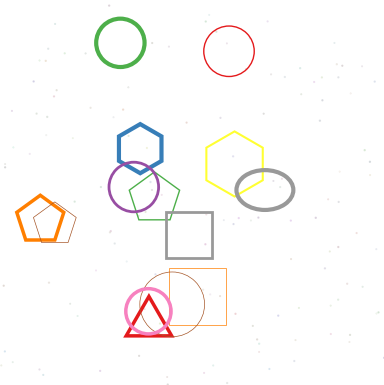[{"shape": "circle", "thickness": 1, "radius": 0.33, "center": [0.595, 0.867]}, {"shape": "triangle", "thickness": 2.5, "radius": 0.34, "center": [0.387, 0.162]}, {"shape": "hexagon", "thickness": 3, "radius": 0.32, "center": [0.364, 0.614]}, {"shape": "circle", "thickness": 3, "radius": 0.31, "center": [0.313, 0.889]}, {"shape": "pentagon", "thickness": 1, "radius": 0.34, "center": [0.401, 0.485]}, {"shape": "circle", "thickness": 2, "radius": 0.32, "center": [0.348, 0.514]}, {"shape": "square", "thickness": 0.5, "radius": 0.37, "center": [0.513, 0.23]}, {"shape": "pentagon", "thickness": 2.5, "radius": 0.32, "center": [0.105, 0.429]}, {"shape": "hexagon", "thickness": 1.5, "radius": 0.42, "center": [0.609, 0.574]}, {"shape": "circle", "thickness": 0.5, "radius": 0.42, "center": [0.447, 0.209]}, {"shape": "pentagon", "thickness": 0.5, "radius": 0.29, "center": [0.142, 0.417]}, {"shape": "circle", "thickness": 2.5, "radius": 0.29, "center": [0.386, 0.191]}, {"shape": "square", "thickness": 2, "radius": 0.3, "center": [0.49, 0.389]}, {"shape": "oval", "thickness": 3, "radius": 0.37, "center": [0.688, 0.506]}]